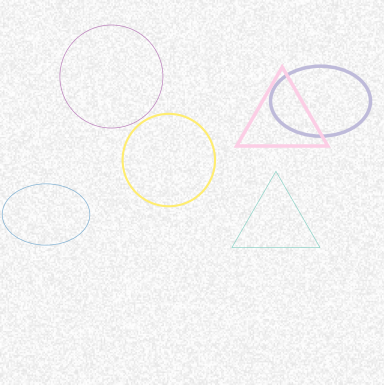[{"shape": "triangle", "thickness": 0.5, "radius": 0.66, "center": [0.717, 0.423]}, {"shape": "oval", "thickness": 2.5, "radius": 0.65, "center": [0.833, 0.737]}, {"shape": "oval", "thickness": 0.5, "radius": 0.57, "center": [0.12, 0.443]}, {"shape": "triangle", "thickness": 2.5, "radius": 0.68, "center": [0.733, 0.689]}, {"shape": "circle", "thickness": 0.5, "radius": 0.67, "center": [0.289, 0.801]}, {"shape": "circle", "thickness": 1.5, "radius": 0.6, "center": [0.439, 0.584]}]